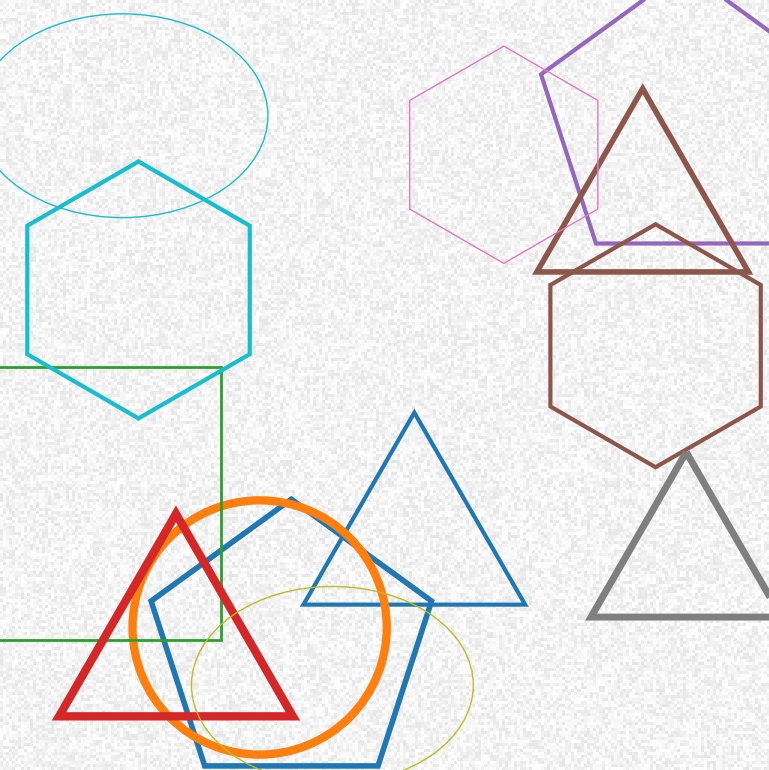[{"shape": "pentagon", "thickness": 2, "radius": 0.96, "center": [0.378, 0.16]}, {"shape": "triangle", "thickness": 1.5, "radius": 0.83, "center": [0.538, 0.298]}, {"shape": "circle", "thickness": 3, "radius": 0.83, "center": [0.337, 0.185]}, {"shape": "square", "thickness": 1, "radius": 0.89, "center": [0.11, 0.346]}, {"shape": "triangle", "thickness": 3, "radius": 0.88, "center": [0.229, 0.157]}, {"shape": "pentagon", "thickness": 1.5, "radius": 0.98, "center": [0.889, 0.843]}, {"shape": "triangle", "thickness": 2, "radius": 0.79, "center": [0.835, 0.726]}, {"shape": "hexagon", "thickness": 1.5, "radius": 0.79, "center": [0.851, 0.551]}, {"shape": "hexagon", "thickness": 0.5, "radius": 0.71, "center": [0.654, 0.799]}, {"shape": "triangle", "thickness": 2.5, "radius": 0.71, "center": [0.891, 0.27]}, {"shape": "oval", "thickness": 0.5, "radius": 0.92, "center": [0.432, 0.11]}, {"shape": "hexagon", "thickness": 1.5, "radius": 0.83, "center": [0.18, 0.623]}, {"shape": "oval", "thickness": 0.5, "radius": 0.95, "center": [0.159, 0.85]}]